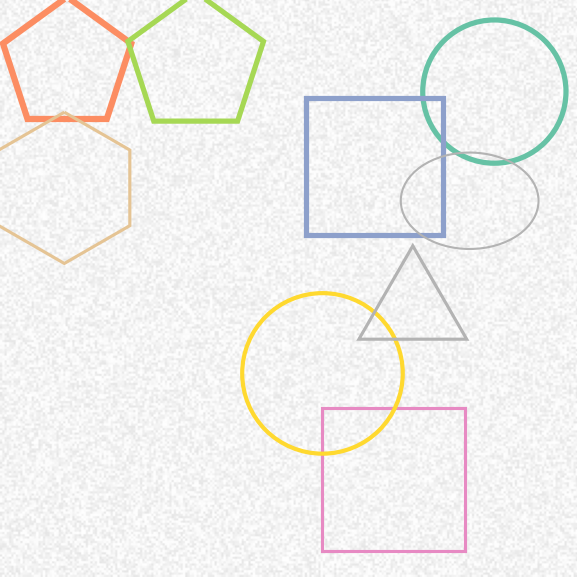[{"shape": "circle", "thickness": 2.5, "radius": 0.62, "center": [0.856, 0.841]}, {"shape": "pentagon", "thickness": 3, "radius": 0.58, "center": [0.116, 0.888]}, {"shape": "square", "thickness": 2.5, "radius": 0.59, "center": [0.648, 0.711]}, {"shape": "square", "thickness": 1.5, "radius": 0.62, "center": [0.681, 0.169]}, {"shape": "pentagon", "thickness": 2.5, "radius": 0.62, "center": [0.339, 0.889]}, {"shape": "circle", "thickness": 2, "radius": 0.69, "center": [0.558, 0.353]}, {"shape": "hexagon", "thickness": 1.5, "radius": 0.65, "center": [0.111, 0.674]}, {"shape": "triangle", "thickness": 1.5, "radius": 0.54, "center": [0.715, 0.466]}, {"shape": "oval", "thickness": 1, "radius": 0.6, "center": [0.813, 0.651]}]